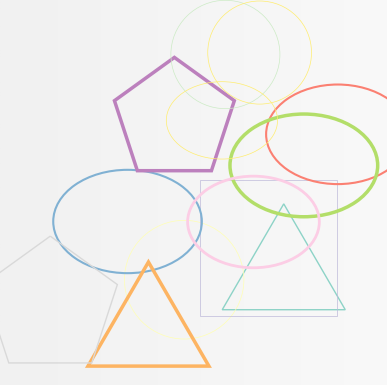[{"shape": "triangle", "thickness": 1, "radius": 0.92, "center": [0.732, 0.287]}, {"shape": "circle", "thickness": 0.5, "radius": 0.77, "center": [0.475, 0.274]}, {"shape": "square", "thickness": 0.5, "radius": 0.88, "center": [0.692, 0.356]}, {"shape": "oval", "thickness": 1.5, "radius": 0.92, "center": [0.872, 0.651]}, {"shape": "oval", "thickness": 1.5, "radius": 0.96, "center": [0.329, 0.425]}, {"shape": "triangle", "thickness": 2.5, "radius": 0.9, "center": [0.383, 0.139]}, {"shape": "oval", "thickness": 2.5, "radius": 0.95, "center": [0.784, 0.57]}, {"shape": "oval", "thickness": 2, "radius": 0.85, "center": [0.654, 0.423]}, {"shape": "pentagon", "thickness": 1, "radius": 0.91, "center": [0.13, 0.205]}, {"shape": "pentagon", "thickness": 2.5, "radius": 0.81, "center": [0.45, 0.688]}, {"shape": "circle", "thickness": 0.5, "radius": 0.7, "center": [0.582, 0.859]}, {"shape": "oval", "thickness": 0.5, "radius": 0.72, "center": [0.573, 0.687]}, {"shape": "circle", "thickness": 0.5, "radius": 0.67, "center": [0.67, 0.863]}]